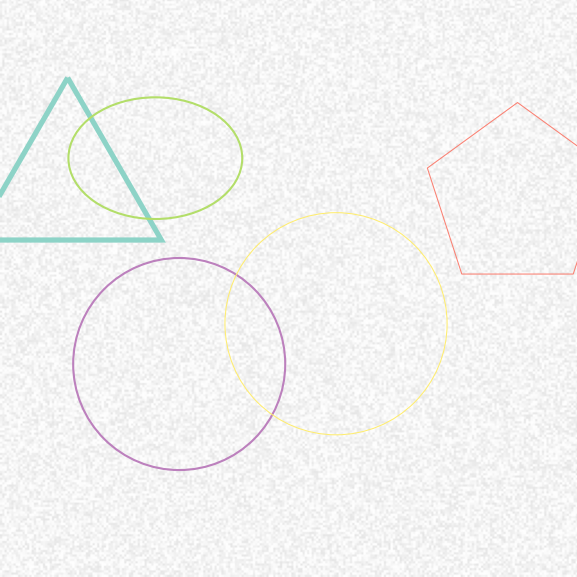[{"shape": "triangle", "thickness": 2.5, "radius": 0.94, "center": [0.117, 0.677]}, {"shape": "pentagon", "thickness": 0.5, "radius": 0.82, "center": [0.896, 0.657]}, {"shape": "oval", "thickness": 1, "radius": 0.75, "center": [0.269, 0.725]}, {"shape": "circle", "thickness": 1, "radius": 0.92, "center": [0.31, 0.369]}, {"shape": "circle", "thickness": 0.5, "radius": 0.96, "center": [0.582, 0.439]}]